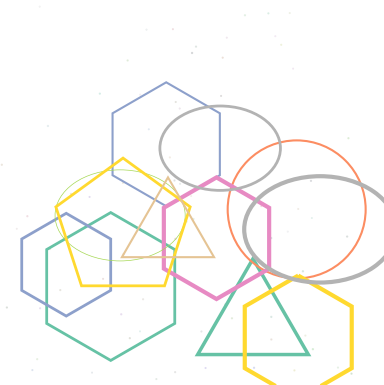[{"shape": "triangle", "thickness": 2.5, "radius": 0.83, "center": [0.657, 0.162]}, {"shape": "hexagon", "thickness": 2, "radius": 0.96, "center": [0.288, 0.256]}, {"shape": "circle", "thickness": 1.5, "radius": 0.9, "center": [0.771, 0.456]}, {"shape": "hexagon", "thickness": 1.5, "radius": 0.8, "center": [0.432, 0.625]}, {"shape": "hexagon", "thickness": 2, "radius": 0.67, "center": [0.172, 0.313]}, {"shape": "hexagon", "thickness": 3, "radius": 0.79, "center": [0.562, 0.381]}, {"shape": "oval", "thickness": 0.5, "radius": 0.84, "center": [0.312, 0.441]}, {"shape": "pentagon", "thickness": 2, "radius": 0.92, "center": [0.32, 0.406]}, {"shape": "hexagon", "thickness": 3, "radius": 0.8, "center": [0.775, 0.124]}, {"shape": "triangle", "thickness": 1.5, "radius": 0.69, "center": [0.436, 0.401]}, {"shape": "oval", "thickness": 3, "radius": 0.99, "center": [0.832, 0.404]}, {"shape": "oval", "thickness": 2, "radius": 0.78, "center": [0.572, 0.615]}]